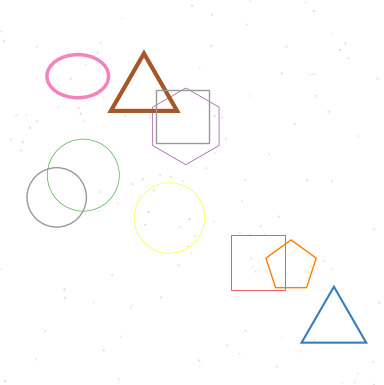[{"shape": "square", "thickness": 0.5, "radius": 0.36, "center": [0.67, 0.319]}, {"shape": "triangle", "thickness": 1.5, "radius": 0.48, "center": [0.867, 0.158]}, {"shape": "circle", "thickness": 0.5, "radius": 0.47, "center": [0.216, 0.545]}, {"shape": "hexagon", "thickness": 0.5, "radius": 0.5, "center": [0.483, 0.672]}, {"shape": "pentagon", "thickness": 1, "radius": 0.34, "center": [0.756, 0.308]}, {"shape": "circle", "thickness": 0.5, "radius": 0.46, "center": [0.44, 0.434]}, {"shape": "triangle", "thickness": 3, "radius": 0.5, "center": [0.374, 0.762]}, {"shape": "oval", "thickness": 2.5, "radius": 0.4, "center": [0.202, 0.802]}, {"shape": "square", "thickness": 1, "radius": 0.35, "center": [0.475, 0.698]}, {"shape": "circle", "thickness": 1, "radius": 0.39, "center": [0.147, 0.487]}]